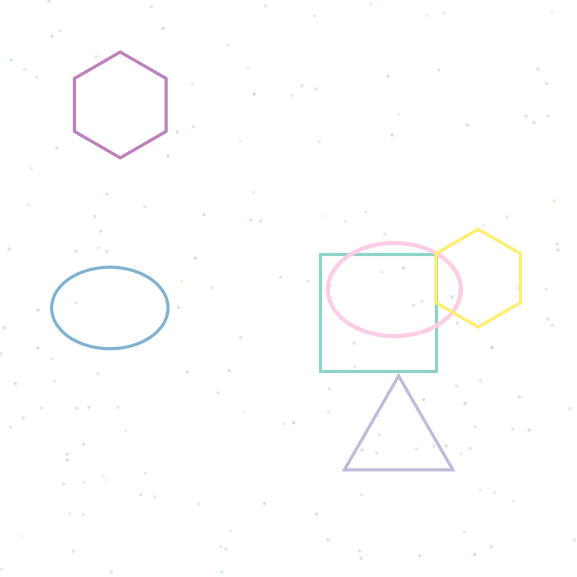[{"shape": "square", "thickness": 1.5, "radius": 0.5, "center": [0.654, 0.458]}, {"shape": "triangle", "thickness": 1.5, "radius": 0.54, "center": [0.69, 0.24]}, {"shape": "oval", "thickness": 1.5, "radius": 0.5, "center": [0.19, 0.466]}, {"shape": "oval", "thickness": 2, "radius": 0.58, "center": [0.683, 0.498]}, {"shape": "hexagon", "thickness": 1.5, "radius": 0.46, "center": [0.208, 0.817]}, {"shape": "hexagon", "thickness": 1.5, "radius": 0.42, "center": [0.828, 0.517]}]